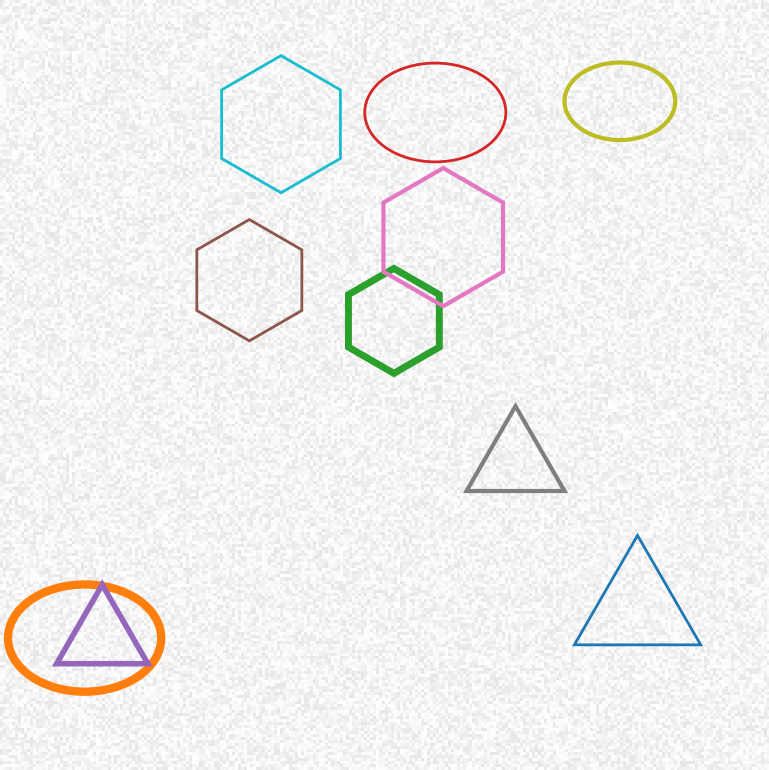[{"shape": "triangle", "thickness": 1, "radius": 0.47, "center": [0.828, 0.21]}, {"shape": "oval", "thickness": 3, "radius": 0.5, "center": [0.11, 0.171]}, {"shape": "hexagon", "thickness": 2.5, "radius": 0.34, "center": [0.512, 0.583]}, {"shape": "oval", "thickness": 1, "radius": 0.46, "center": [0.565, 0.854]}, {"shape": "triangle", "thickness": 2, "radius": 0.34, "center": [0.133, 0.172]}, {"shape": "hexagon", "thickness": 1, "radius": 0.39, "center": [0.324, 0.636]}, {"shape": "hexagon", "thickness": 1.5, "radius": 0.45, "center": [0.576, 0.692]}, {"shape": "triangle", "thickness": 1.5, "radius": 0.37, "center": [0.669, 0.399]}, {"shape": "oval", "thickness": 1.5, "radius": 0.36, "center": [0.805, 0.868]}, {"shape": "hexagon", "thickness": 1, "radius": 0.45, "center": [0.365, 0.839]}]